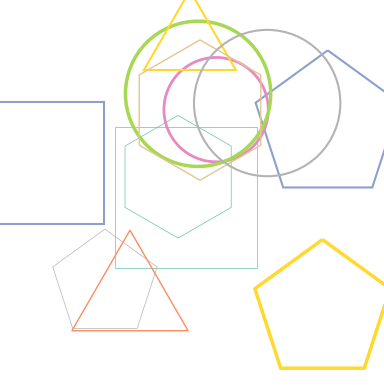[{"shape": "square", "thickness": 0.5, "radius": 0.92, "center": [0.484, 0.487]}, {"shape": "hexagon", "thickness": 0.5, "radius": 0.8, "center": [0.463, 0.541]}, {"shape": "triangle", "thickness": 1, "radius": 0.87, "center": [0.338, 0.228]}, {"shape": "square", "thickness": 1.5, "radius": 0.79, "center": [0.111, 0.576]}, {"shape": "pentagon", "thickness": 1.5, "radius": 0.98, "center": [0.851, 0.672]}, {"shape": "circle", "thickness": 2, "radius": 0.68, "center": [0.561, 0.715]}, {"shape": "circle", "thickness": 2.5, "radius": 0.94, "center": [0.515, 0.756]}, {"shape": "pentagon", "thickness": 2.5, "radius": 0.92, "center": [0.838, 0.193]}, {"shape": "triangle", "thickness": 1.5, "radius": 0.69, "center": [0.493, 0.887]}, {"shape": "hexagon", "thickness": 1, "radius": 0.91, "center": [0.519, 0.714]}, {"shape": "pentagon", "thickness": 0.5, "radius": 0.71, "center": [0.273, 0.262]}, {"shape": "circle", "thickness": 1.5, "radius": 0.95, "center": [0.694, 0.732]}]